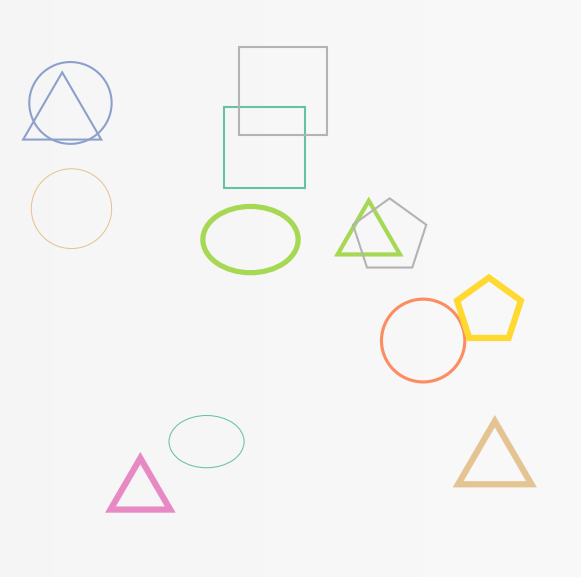[{"shape": "square", "thickness": 1, "radius": 0.35, "center": [0.455, 0.744]}, {"shape": "oval", "thickness": 0.5, "radius": 0.32, "center": [0.355, 0.234]}, {"shape": "circle", "thickness": 1.5, "radius": 0.36, "center": [0.728, 0.409]}, {"shape": "circle", "thickness": 1, "radius": 0.35, "center": [0.121, 0.821]}, {"shape": "triangle", "thickness": 1, "radius": 0.39, "center": [0.107, 0.796]}, {"shape": "triangle", "thickness": 3, "radius": 0.3, "center": [0.241, 0.146]}, {"shape": "oval", "thickness": 2.5, "radius": 0.41, "center": [0.431, 0.584]}, {"shape": "triangle", "thickness": 2, "radius": 0.31, "center": [0.634, 0.59]}, {"shape": "pentagon", "thickness": 3, "radius": 0.29, "center": [0.841, 0.461]}, {"shape": "circle", "thickness": 0.5, "radius": 0.35, "center": [0.123, 0.638]}, {"shape": "triangle", "thickness": 3, "radius": 0.36, "center": [0.851, 0.197]}, {"shape": "square", "thickness": 1, "radius": 0.38, "center": [0.487, 0.842]}, {"shape": "pentagon", "thickness": 1, "radius": 0.33, "center": [0.67, 0.589]}]